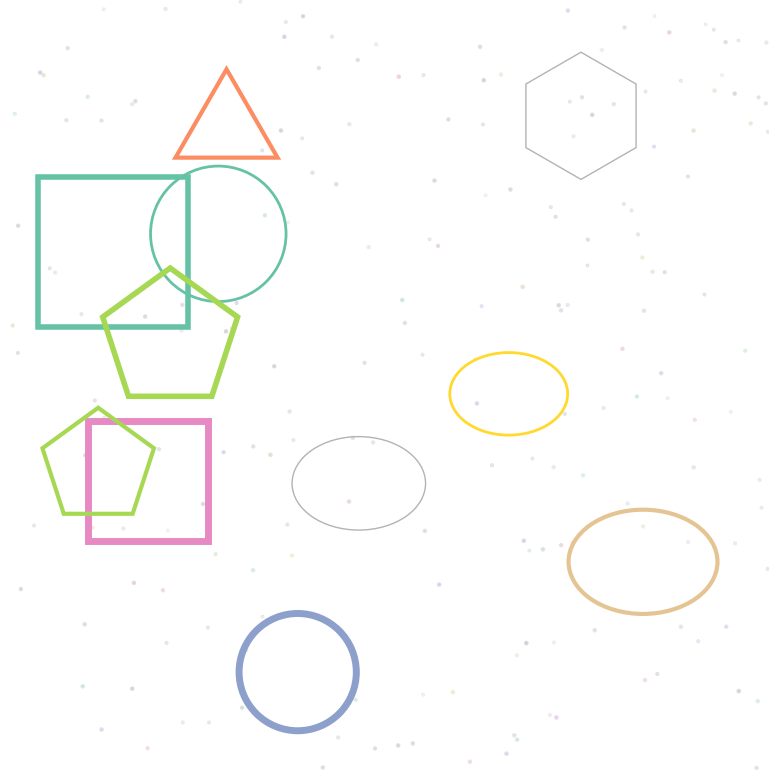[{"shape": "circle", "thickness": 1, "radius": 0.44, "center": [0.283, 0.696]}, {"shape": "square", "thickness": 2, "radius": 0.49, "center": [0.147, 0.673]}, {"shape": "triangle", "thickness": 1.5, "radius": 0.38, "center": [0.294, 0.834]}, {"shape": "circle", "thickness": 2.5, "radius": 0.38, "center": [0.387, 0.127]}, {"shape": "square", "thickness": 2.5, "radius": 0.39, "center": [0.192, 0.375]}, {"shape": "pentagon", "thickness": 2, "radius": 0.46, "center": [0.221, 0.56]}, {"shape": "pentagon", "thickness": 1.5, "radius": 0.38, "center": [0.128, 0.394]}, {"shape": "oval", "thickness": 1, "radius": 0.38, "center": [0.661, 0.489]}, {"shape": "oval", "thickness": 1.5, "radius": 0.48, "center": [0.835, 0.27]}, {"shape": "oval", "thickness": 0.5, "radius": 0.43, "center": [0.466, 0.372]}, {"shape": "hexagon", "thickness": 0.5, "radius": 0.41, "center": [0.755, 0.85]}]